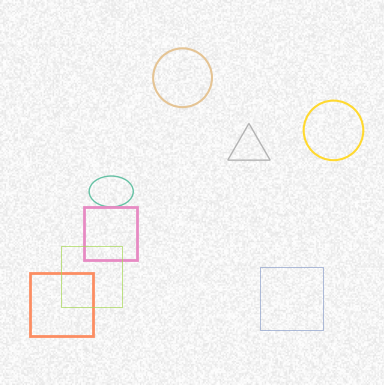[{"shape": "oval", "thickness": 1, "radius": 0.29, "center": [0.289, 0.503]}, {"shape": "square", "thickness": 2, "radius": 0.41, "center": [0.159, 0.21]}, {"shape": "square", "thickness": 0.5, "radius": 0.41, "center": [0.757, 0.224]}, {"shape": "square", "thickness": 2, "radius": 0.35, "center": [0.287, 0.394]}, {"shape": "square", "thickness": 0.5, "radius": 0.4, "center": [0.238, 0.283]}, {"shape": "circle", "thickness": 1.5, "radius": 0.39, "center": [0.866, 0.661]}, {"shape": "circle", "thickness": 1.5, "radius": 0.38, "center": [0.474, 0.798]}, {"shape": "triangle", "thickness": 1, "radius": 0.32, "center": [0.647, 0.616]}]